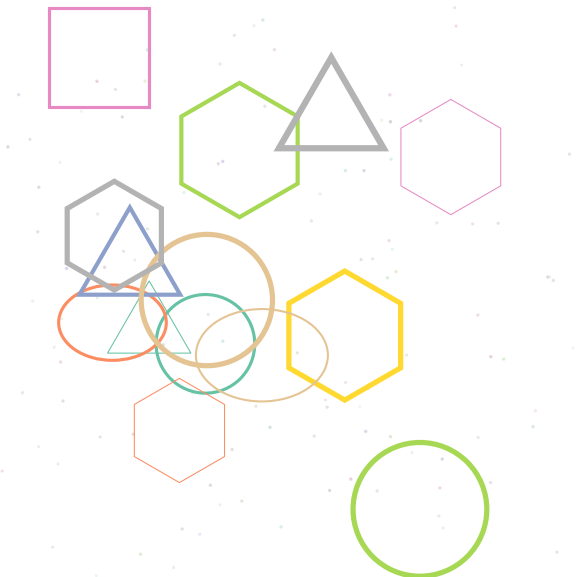[{"shape": "triangle", "thickness": 0.5, "radius": 0.42, "center": [0.258, 0.429]}, {"shape": "circle", "thickness": 1.5, "radius": 0.43, "center": [0.356, 0.404]}, {"shape": "oval", "thickness": 1.5, "radius": 0.47, "center": [0.195, 0.44]}, {"shape": "hexagon", "thickness": 0.5, "radius": 0.45, "center": [0.311, 0.254]}, {"shape": "triangle", "thickness": 2, "radius": 0.5, "center": [0.225, 0.539]}, {"shape": "hexagon", "thickness": 0.5, "radius": 0.5, "center": [0.781, 0.727]}, {"shape": "square", "thickness": 1.5, "radius": 0.43, "center": [0.171, 0.899]}, {"shape": "circle", "thickness": 2.5, "radius": 0.58, "center": [0.727, 0.117]}, {"shape": "hexagon", "thickness": 2, "radius": 0.58, "center": [0.415, 0.739]}, {"shape": "hexagon", "thickness": 2.5, "radius": 0.56, "center": [0.597, 0.418]}, {"shape": "circle", "thickness": 2.5, "radius": 0.57, "center": [0.358, 0.48]}, {"shape": "oval", "thickness": 1, "radius": 0.57, "center": [0.454, 0.384]}, {"shape": "hexagon", "thickness": 2.5, "radius": 0.47, "center": [0.198, 0.591]}, {"shape": "triangle", "thickness": 3, "radius": 0.52, "center": [0.574, 0.795]}]